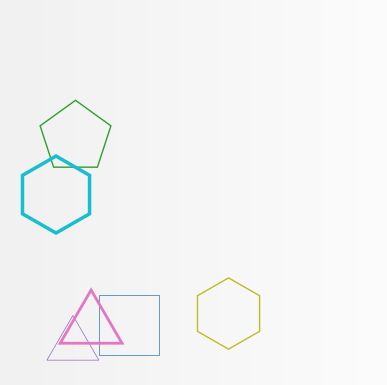[{"shape": "square", "thickness": 0.5, "radius": 0.39, "center": [0.333, 0.156]}, {"shape": "pentagon", "thickness": 1, "radius": 0.48, "center": [0.195, 0.643]}, {"shape": "triangle", "thickness": 0.5, "radius": 0.39, "center": [0.188, 0.103]}, {"shape": "triangle", "thickness": 2, "radius": 0.46, "center": [0.235, 0.155]}, {"shape": "hexagon", "thickness": 1, "radius": 0.46, "center": [0.59, 0.186]}, {"shape": "hexagon", "thickness": 2.5, "radius": 0.5, "center": [0.145, 0.495]}]